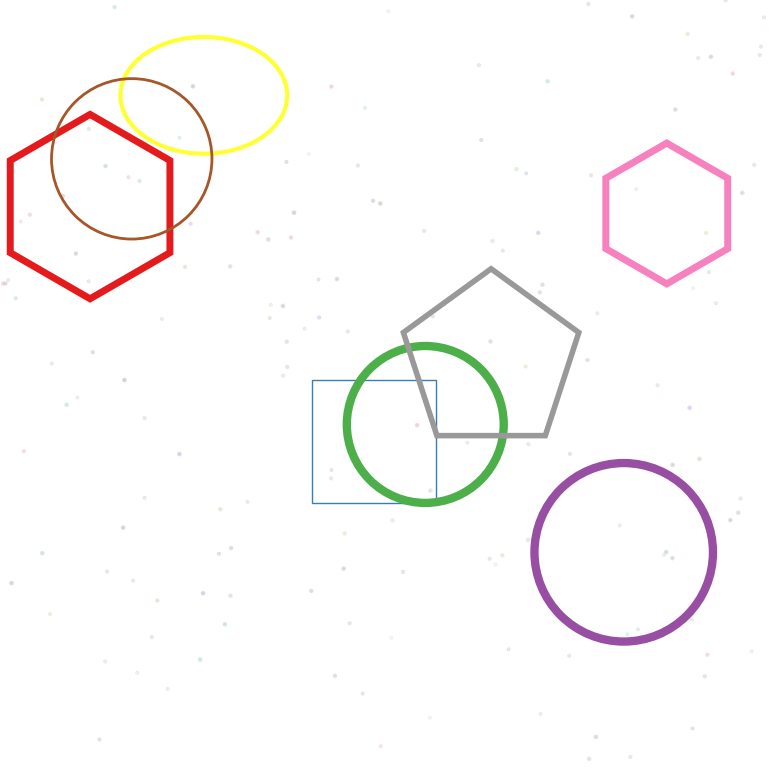[{"shape": "hexagon", "thickness": 2.5, "radius": 0.6, "center": [0.117, 0.732]}, {"shape": "square", "thickness": 0.5, "radius": 0.4, "center": [0.486, 0.427]}, {"shape": "circle", "thickness": 3, "radius": 0.51, "center": [0.552, 0.449]}, {"shape": "circle", "thickness": 3, "radius": 0.58, "center": [0.81, 0.283]}, {"shape": "oval", "thickness": 1.5, "radius": 0.54, "center": [0.265, 0.876]}, {"shape": "circle", "thickness": 1, "radius": 0.52, "center": [0.171, 0.794]}, {"shape": "hexagon", "thickness": 2.5, "radius": 0.46, "center": [0.866, 0.723]}, {"shape": "pentagon", "thickness": 2, "radius": 0.6, "center": [0.638, 0.531]}]